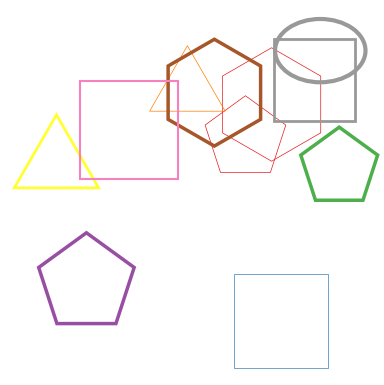[{"shape": "pentagon", "thickness": 0.5, "radius": 0.55, "center": [0.638, 0.641]}, {"shape": "hexagon", "thickness": 0.5, "radius": 0.74, "center": [0.705, 0.729]}, {"shape": "square", "thickness": 0.5, "radius": 0.61, "center": [0.73, 0.166]}, {"shape": "pentagon", "thickness": 2.5, "radius": 0.52, "center": [0.881, 0.565]}, {"shape": "pentagon", "thickness": 2.5, "radius": 0.65, "center": [0.224, 0.265]}, {"shape": "triangle", "thickness": 0.5, "radius": 0.57, "center": [0.487, 0.768]}, {"shape": "triangle", "thickness": 2, "radius": 0.63, "center": [0.147, 0.575]}, {"shape": "hexagon", "thickness": 2.5, "radius": 0.69, "center": [0.557, 0.759]}, {"shape": "square", "thickness": 1.5, "radius": 0.64, "center": [0.334, 0.663]}, {"shape": "square", "thickness": 2, "radius": 0.53, "center": [0.816, 0.792]}, {"shape": "oval", "thickness": 3, "radius": 0.59, "center": [0.832, 0.868]}]